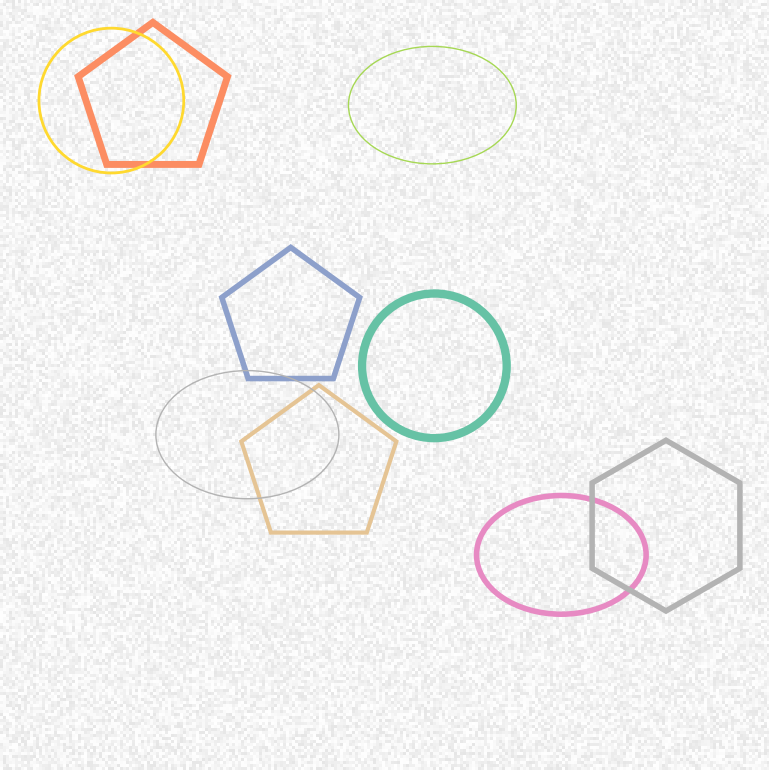[{"shape": "circle", "thickness": 3, "radius": 0.47, "center": [0.564, 0.525]}, {"shape": "pentagon", "thickness": 2.5, "radius": 0.51, "center": [0.199, 0.869]}, {"shape": "pentagon", "thickness": 2, "radius": 0.47, "center": [0.378, 0.585]}, {"shape": "oval", "thickness": 2, "radius": 0.55, "center": [0.729, 0.279]}, {"shape": "oval", "thickness": 0.5, "radius": 0.54, "center": [0.561, 0.863]}, {"shape": "circle", "thickness": 1, "radius": 0.47, "center": [0.145, 0.869]}, {"shape": "pentagon", "thickness": 1.5, "radius": 0.53, "center": [0.414, 0.394]}, {"shape": "hexagon", "thickness": 2, "radius": 0.55, "center": [0.865, 0.317]}, {"shape": "oval", "thickness": 0.5, "radius": 0.59, "center": [0.321, 0.436]}]